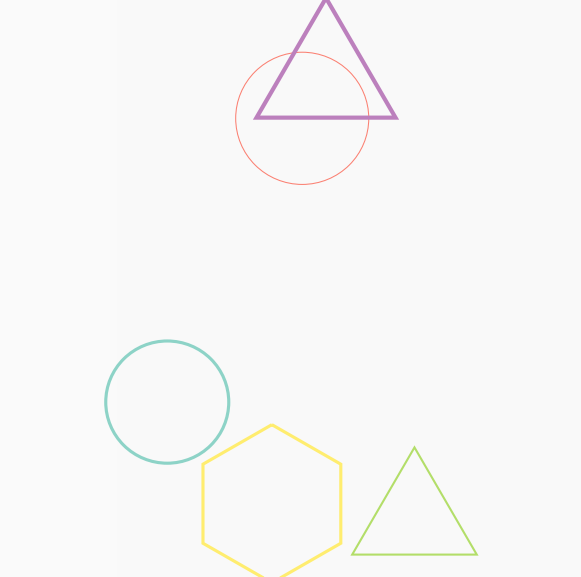[{"shape": "circle", "thickness": 1.5, "radius": 0.53, "center": [0.288, 0.303]}, {"shape": "circle", "thickness": 0.5, "radius": 0.57, "center": [0.52, 0.794]}, {"shape": "triangle", "thickness": 1, "radius": 0.62, "center": [0.713, 0.101]}, {"shape": "triangle", "thickness": 2, "radius": 0.69, "center": [0.561, 0.864]}, {"shape": "hexagon", "thickness": 1.5, "radius": 0.68, "center": [0.468, 0.127]}]